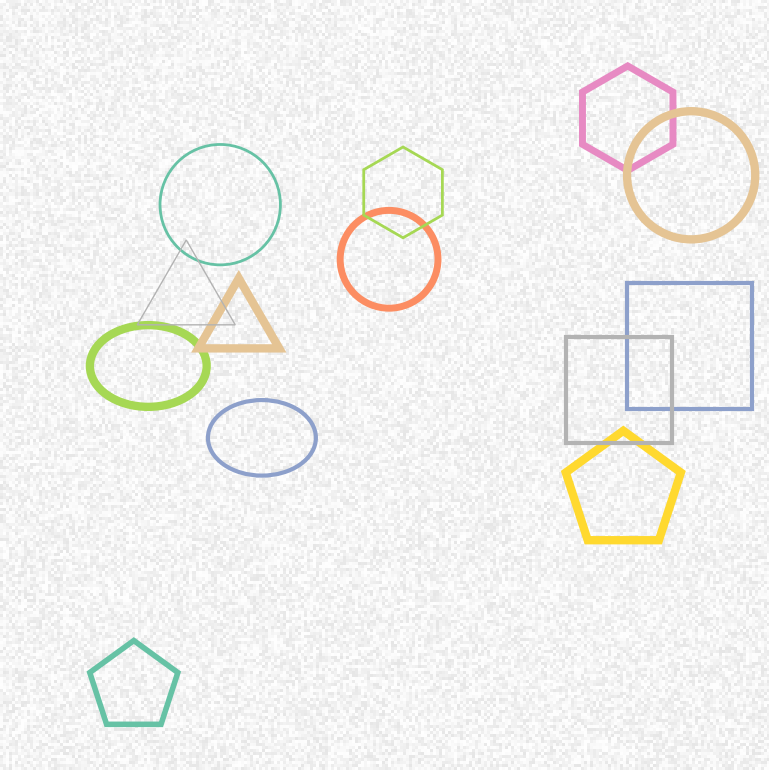[{"shape": "pentagon", "thickness": 2, "radius": 0.3, "center": [0.174, 0.108]}, {"shape": "circle", "thickness": 1, "radius": 0.39, "center": [0.286, 0.734]}, {"shape": "circle", "thickness": 2.5, "radius": 0.32, "center": [0.505, 0.663]}, {"shape": "square", "thickness": 1.5, "radius": 0.41, "center": [0.895, 0.55]}, {"shape": "oval", "thickness": 1.5, "radius": 0.35, "center": [0.34, 0.431]}, {"shape": "hexagon", "thickness": 2.5, "radius": 0.34, "center": [0.815, 0.846]}, {"shape": "hexagon", "thickness": 1, "radius": 0.29, "center": [0.523, 0.75]}, {"shape": "oval", "thickness": 3, "radius": 0.38, "center": [0.193, 0.525]}, {"shape": "pentagon", "thickness": 3, "radius": 0.39, "center": [0.81, 0.362]}, {"shape": "triangle", "thickness": 3, "radius": 0.3, "center": [0.31, 0.578]}, {"shape": "circle", "thickness": 3, "radius": 0.42, "center": [0.898, 0.772]}, {"shape": "square", "thickness": 1.5, "radius": 0.34, "center": [0.804, 0.494]}, {"shape": "triangle", "thickness": 0.5, "radius": 0.37, "center": [0.242, 0.615]}]